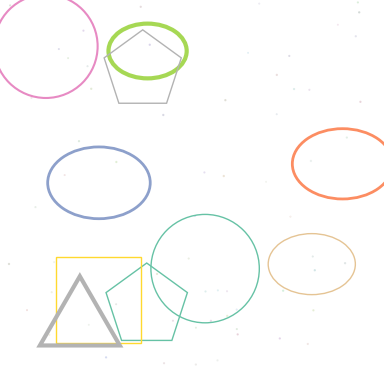[{"shape": "circle", "thickness": 1, "radius": 0.7, "center": [0.533, 0.302]}, {"shape": "pentagon", "thickness": 1, "radius": 0.56, "center": [0.381, 0.206]}, {"shape": "oval", "thickness": 2, "radius": 0.65, "center": [0.89, 0.574]}, {"shape": "oval", "thickness": 2, "radius": 0.67, "center": [0.257, 0.525]}, {"shape": "circle", "thickness": 1.5, "radius": 0.67, "center": [0.119, 0.88]}, {"shape": "oval", "thickness": 3, "radius": 0.51, "center": [0.383, 0.868]}, {"shape": "square", "thickness": 1, "radius": 0.55, "center": [0.256, 0.221]}, {"shape": "oval", "thickness": 1, "radius": 0.57, "center": [0.81, 0.314]}, {"shape": "triangle", "thickness": 3, "radius": 0.6, "center": [0.207, 0.163]}, {"shape": "pentagon", "thickness": 1, "radius": 0.53, "center": [0.371, 0.817]}]